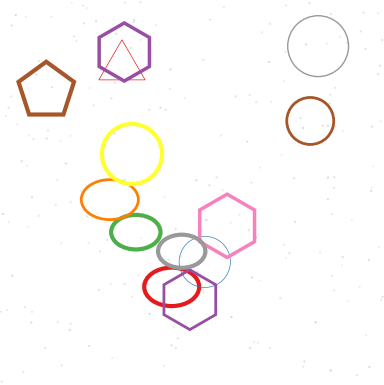[{"shape": "oval", "thickness": 3, "radius": 0.36, "center": [0.446, 0.255]}, {"shape": "triangle", "thickness": 0.5, "radius": 0.35, "center": [0.317, 0.827]}, {"shape": "circle", "thickness": 0.5, "radius": 0.33, "center": [0.532, 0.32]}, {"shape": "oval", "thickness": 3, "radius": 0.32, "center": [0.353, 0.397]}, {"shape": "hexagon", "thickness": 2, "radius": 0.39, "center": [0.493, 0.222]}, {"shape": "hexagon", "thickness": 2.5, "radius": 0.38, "center": [0.323, 0.865]}, {"shape": "oval", "thickness": 2, "radius": 0.37, "center": [0.285, 0.481]}, {"shape": "circle", "thickness": 3, "radius": 0.39, "center": [0.343, 0.6]}, {"shape": "circle", "thickness": 2, "radius": 0.31, "center": [0.806, 0.686]}, {"shape": "pentagon", "thickness": 3, "radius": 0.38, "center": [0.12, 0.764]}, {"shape": "hexagon", "thickness": 2.5, "radius": 0.41, "center": [0.59, 0.413]}, {"shape": "oval", "thickness": 3, "radius": 0.31, "center": [0.472, 0.347]}, {"shape": "circle", "thickness": 1, "radius": 0.4, "center": [0.826, 0.88]}]